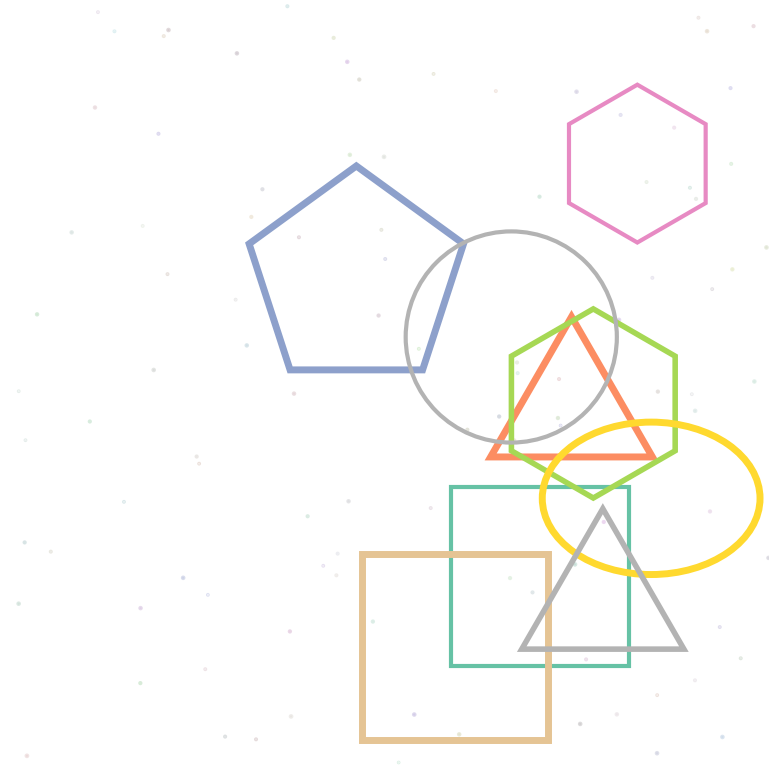[{"shape": "square", "thickness": 1.5, "radius": 0.58, "center": [0.701, 0.251]}, {"shape": "triangle", "thickness": 2.5, "radius": 0.61, "center": [0.742, 0.467]}, {"shape": "pentagon", "thickness": 2.5, "radius": 0.73, "center": [0.463, 0.638]}, {"shape": "hexagon", "thickness": 1.5, "radius": 0.51, "center": [0.828, 0.788]}, {"shape": "hexagon", "thickness": 2, "radius": 0.61, "center": [0.771, 0.476]}, {"shape": "oval", "thickness": 2.5, "radius": 0.71, "center": [0.846, 0.353]}, {"shape": "square", "thickness": 2.5, "radius": 0.6, "center": [0.591, 0.16]}, {"shape": "circle", "thickness": 1.5, "radius": 0.69, "center": [0.664, 0.562]}, {"shape": "triangle", "thickness": 2, "radius": 0.61, "center": [0.783, 0.218]}]